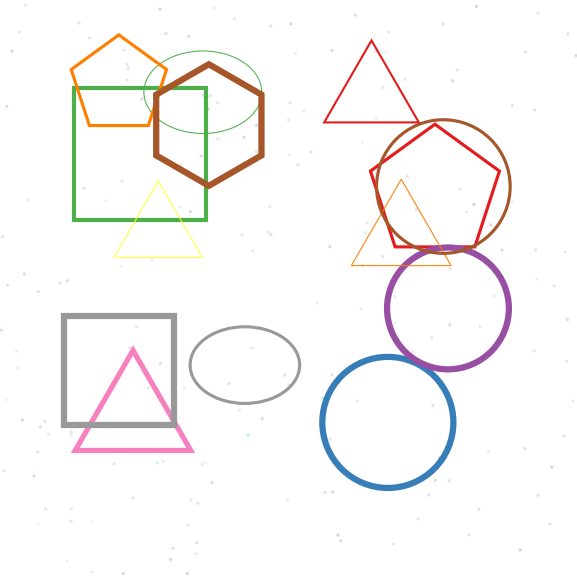[{"shape": "triangle", "thickness": 1, "radius": 0.47, "center": [0.643, 0.834]}, {"shape": "pentagon", "thickness": 1.5, "radius": 0.59, "center": [0.753, 0.667]}, {"shape": "circle", "thickness": 3, "radius": 0.57, "center": [0.672, 0.268]}, {"shape": "oval", "thickness": 0.5, "radius": 0.51, "center": [0.351, 0.839]}, {"shape": "square", "thickness": 2, "radius": 0.57, "center": [0.243, 0.733]}, {"shape": "circle", "thickness": 3, "radius": 0.53, "center": [0.776, 0.465]}, {"shape": "triangle", "thickness": 0.5, "radius": 0.5, "center": [0.695, 0.589]}, {"shape": "pentagon", "thickness": 1.5, "radius": 0.43, "center": [0.206, 0.852]}, {"shape": "triangle", "thickness": 0.5, "radius": 0.44, "center": [0.274, 0.598]}, {"shape": "hexagon", "thickness": 3, "radius": 0.53, "center": [0.362, 0.783]}, {"shape": "circle", "thickness": 1.5, "radius": 0.58, "center": [0.768, 0.676]}, {"shape": "triangle", "thickness": 2.5, "radius": 0.58, "center": [0.23, 0.277]}, {"shape": "oval", "thickness": 1.5, "radius": 0.47, "center": [0.424, 0.367]}, {"shape": "square", "thickness": 3, "radius": 0.48, "center": [0.205, 0.358]}]